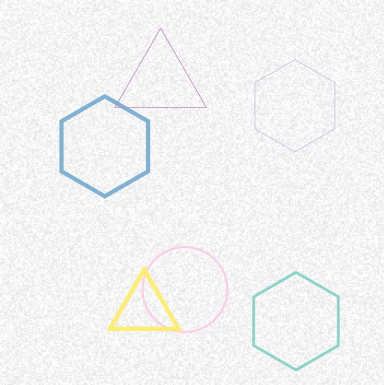[{"shape": "hexagon", "thickness": 2, "radius": 0.63, "center": [0.769, 0.166]}, {"shape": "hexagon", "thickness": 0.5, "radius": 0.6, "center": [0.766, 0.725]}, {"shape": "hexagon", "thickness": 3, "radius": 0.65, "center": [0.272, 0.62]}, {"shape": "circle", "thickness": 1.5, "radius": 0.55, "center": [0.48, 0.248]}, {"shape": "triangle", "thickness": 0.5, "radius": 0.69, "center": [0.417, 0.789]}, {"shape": "triangle", "thickness": 3, "radius": 0.51, "center": [0.375, 0.197]}]